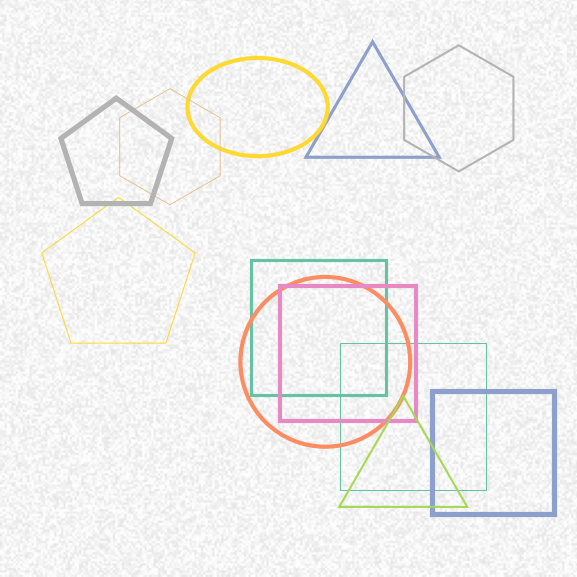[{"shape": "square", "thickness": 0.5, "radius": 0.63, "center": [0.715, 0.277]}, {"shape": "square", "thickness": 1.5, "radius": 0.58, "center": [0.551, 0.433]}, {"shape": "circle", "thickness": 2, "radius": 0.74, "center": [0.563, 0.373]}, {"shape": "triangle", "thickness": 1.5, "radius": 0.67, "center": [0.645, 0.793]}, {"shape": "square", "thickness": 2.5, "radius": 0.53, "center": [0.854, 0.215]}, {"shape": "square", "thickness": 2, "radius": 0.59, "center": [0.603, 0.387]}, {"shape": "triangle", "thickness": 1, "radius": 0.64, "center": [0.698, 0.185]}, {"shape": "oval", "thickness": 2, "radius": 0.61, "center": [0.446, 0.814]}, {"shape": "pentagon", "thickness": 0.5, "radius": 0.7, "center": [0.205, 0.518]}, {"shape": "hexagon", "thickness": 0.5, "radius": 0.5, "center": [0.294, 0.745]}, {"shape": "hexagon", "thickness": 1, "radius": 0.55, "center": [0.794, 0.812]}, {"shape": "pentagon", "thickness": 2.5, "radius": 0.5, "center": [0.201, 0.728]}]